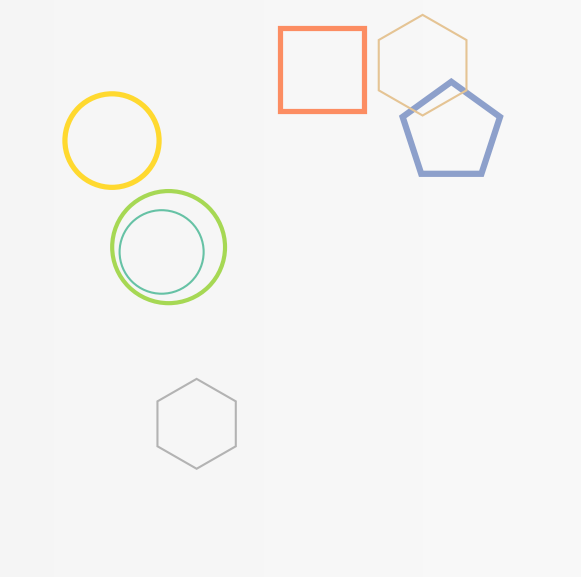[{"shape": "circle", "thickness": 1, "radius": 0.36, "center": [0.278, 0.563]}, {"shape": "square", "thickness": 2.5, "radius": 0.36, "center": [0.554, 0.878]}, {"shape": "pentagon", "thickness": 3, "radius": 0.44, "center": [0.776, 0.769]}, {"shape": "circle", "thickness": 2, "radius": 0.49, "center": [0.29, 0.571]}, {"shape": "circle", "thickness": 2.5, "radius": 0.4, "center": [0.193, 0.756]}, {"shape": "hexagon", "thickness": 1, "radius": 0.44, "center": [0.727, 0.886]}, {"shape": "hexagon", "thickness": 1, "radius": 0.39, "center": [0.338, 0.265]}]